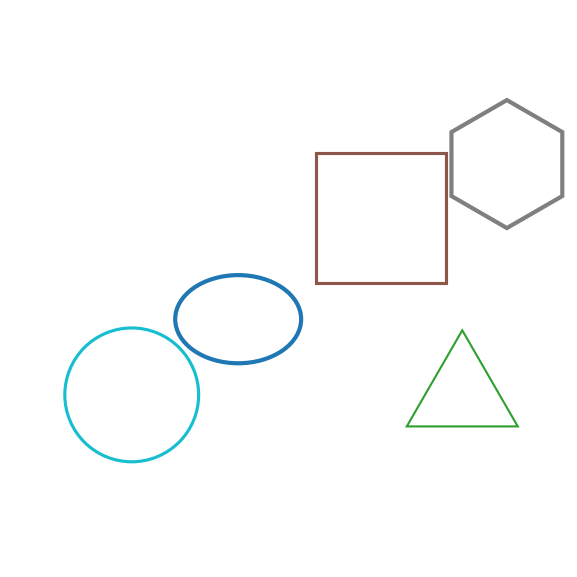[{"shape": "oval", "thickness": 2, "radius": 0.55, "center": [0.412, 0.446]}, {"shape": "triangle", "thickness": 1, "radius": 0.55, "center": [0.8, 0.316]}, {"shape": "square", "thickness": 1.5, "radius": 0.56, "center": [0.659, 0.622]}, {"shape": "hexagon", "thickness": 2, "radius": 0.55, "center": [0.878, 0.715]}, {"shape": "circle", "thickness": 1.5, "radius": 0.58, "center": [0.228, 0.315]}]